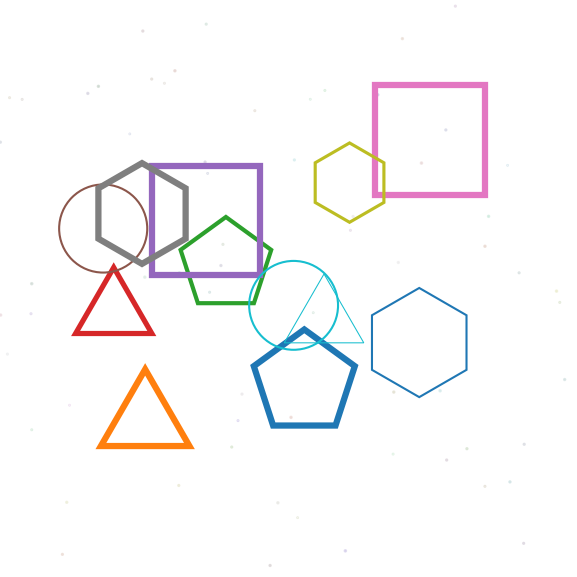[{"shape": "pentagon", "thickness": 3, "radius": 0.46, "center": [0.527, 0.337]}, {"shape": "hexagon", "thickness": 1, "radius": 0.47, "center": [0.726, 0.406]}, {"shape": "triangle", "thickness": 3, "radius": 0.44, "center": [0.251, 0.271]}, {"shape": "pentagon", "thickness": 2, "radius": 0.41, "center": [0.391, 0.541]}, {"shape": "triangle", "thickness": 2.5, "radius": 0.38, "center": [0.197, 0.46]}, {"shape": "square", "thickness": 3, "radius": 0.47, "center": [0.356, 0.617]}, {"shape": "circle", "thickness": 1, "radius": 0.38, "center": [0.179, 0.603]}, {"shape": "square", "thickness": 3, "radius": 0.47, "center": [0.744, 0.757]}, {"shape": "hexagon", "thickness": 3, "radius": 0.44, "center": [0.246, 0.629]}, {"shape": "hexagon", "thickness": 1.5, "radius": 0.34, "center": [0.605, 0.683]}, {"shape": "triangle", "thickness": 0.5, "radius": 0.4, "center": [0.561, 0.445]}, {"shape": "circle", "thickness": 1, "radius": 0.38, "center": [0.508, 0.47]}]